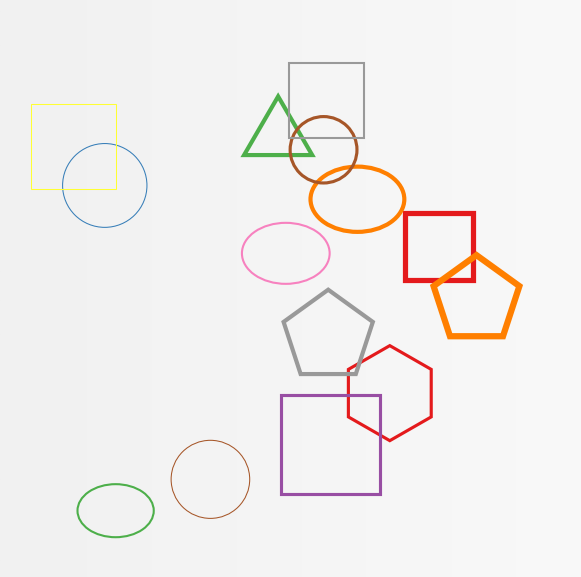[{"shape": "hexagon", "thickness": 1.5, "radius": 0.41, "center": [0.671, 0.318]}, {"shape": "square", "thickness": 2.5, "radius": 0.29, "center": [0.756, 0.572]}, {"shape": "circle", "thickness": 0.5, "radius": 0.36, "center": [0.18, 0.678]}, {"shape": "oval", "thickness": 1, "radius": 0.33, "center": [0.199, 0.115]}, {"shape": "triangle", "thickness": 2, "radius": 0.34, "center": [0.479, 0.764]}, {"shape": "square", "thickness": 1.5, "radius": 0.43, "center": [0.569, 0.229]}, {"shape": "oval", "thickness": 2, "radius": 0.4, "center": [0.615, 0.654]}, {"shape": "pentagon", "thickness": 3, "radius": 0.39, "center": [0.82, 0.48]}, {"shape": "square", "thickness": 0.5, "radius": 0.37, "center": [0.127, 0.745]}, {"shape": "circle", "thickness": 1.5, "radius": 0.29, "center": [0.557, 0.74]}, {"shape": "circle", "thickness": 0.5, "radius": 0.34, "center": [0.362, 0.169]}, {"shape": "oval", "thickness": 1, "radius": 0.38, "center": [0.492, 0.56]}, {"shape": "pentagon", "thickness": 2, "radius": 0.4, "center": [0.565, 0.417]}, {"shape": "square", "thickness": 1, "radius": 0.32, "center": [0.562, 0.826]}]